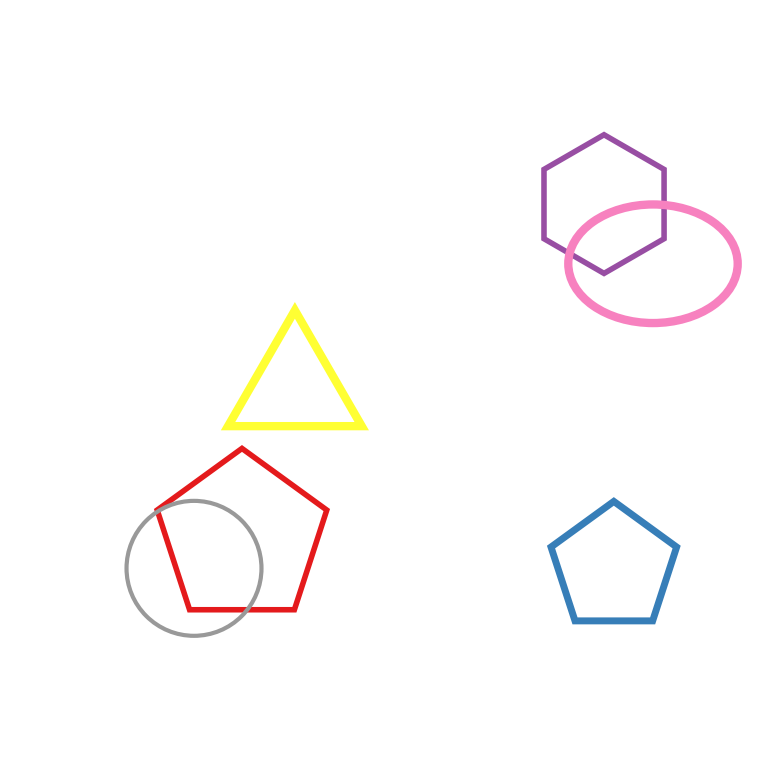[{"shape": "pentagon", "thickness": 2, "radius": 0.58, "center": [0.314, 0.302]}, {"shape": "pentagon", "thickness": 2.5, "radius": 0.43, "center": [0.797, 0.263]}, {"shape": "hexagon", "thickness": 2, "radius": 0.45, "center": [0.784, 0.735]}, {"shape": "triangle", "thickness": 3, "radius": 0.5, "center": [0.383, 0.497]}, {"shape": "oval", "thickness": 3, "radius": 0.55, "center": [0.848, 0.657]}, {"shape": "circle", "thickness": 1.5, "radius": 0.44, "center": [0.252, 0.262]}]